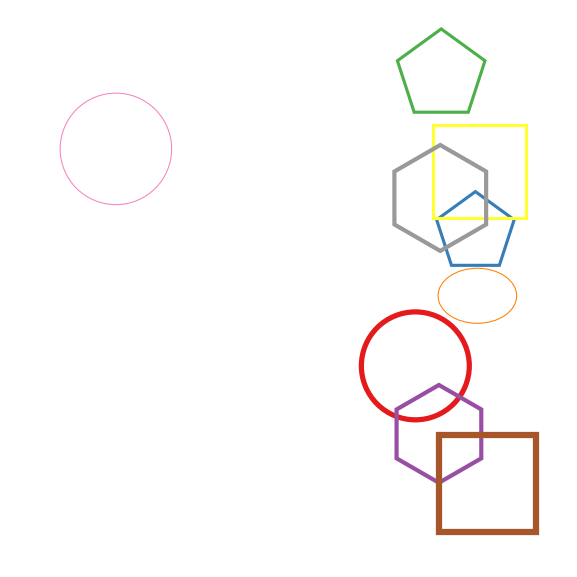[{"shape": "circle", "thickness": 2.5, "radius": 0.47, "center": [0.719, 0.366]}, {"shape": "pentagon", "thickness": 1.5, "radius": 0.35, "center": [0.823, 0.597]}, {"shape": "pentagon", "thickness": 1.5, "radius": 0.4, "center": [0.764, 0.869]}, {"shape": "hexagon", "thickness": 2, "radius": 0.42, "center": [0.76, 0.248]}, {"shape": "oval", "thickness": 0.5, "radius": 0.34, "center": [0.827, 0.487]}, {"shape": "square", "thickness": 1.5, "radius": 0.4, "center": [0.83, 0.702]}, {"shape": "square", "thickness": 3, "radius": 0.42, "center": [0.844, 0.162]}, {"shape": "circle", "thickness": 0.5, "radius": 0.48, "center": [0.201, 0.741]}, {"shape": "hexagon", "thickness": 2, "radius": 0.46, "center": [0.762, 0.656]}]